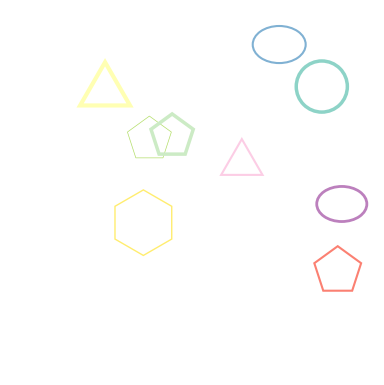[{"shape": "circle", "thickness": 2.5, "radius": 0.33, "center": [0.836, 0.775]}, {"shape": "triangle", "thickness": 3, "radius": 0.37, "center": [0.273, 0.764]}, {"shape": "pentagon", "thickness": 1.5, "radius": 0.32, "center": [0.877, 0.297]}, {"shape": "oval", "thickness": 1.5, "radius": 0.34, "center": [0.725, 0.884]}, {"shape": "pentagon", "thickness": 0.5, "radius": 0.3, "center": [0.388, 0.638]}, {"shape": "triangle", "thickness": 1.5, "radius": 0.31, "center": [0.628, 0.577]}, {"shape": "oval", "thickness": 2, "radius": 0.33, "center": [0.888, 0.47]}, {"shape": "pentagon", "thickness": 2.5, "radius": 0.29, "center": [0.447, 0.646]}, {"shape": "hexagon", "thickness": 1, "radius": 0.43, "center": [0.372, 0.422]}]